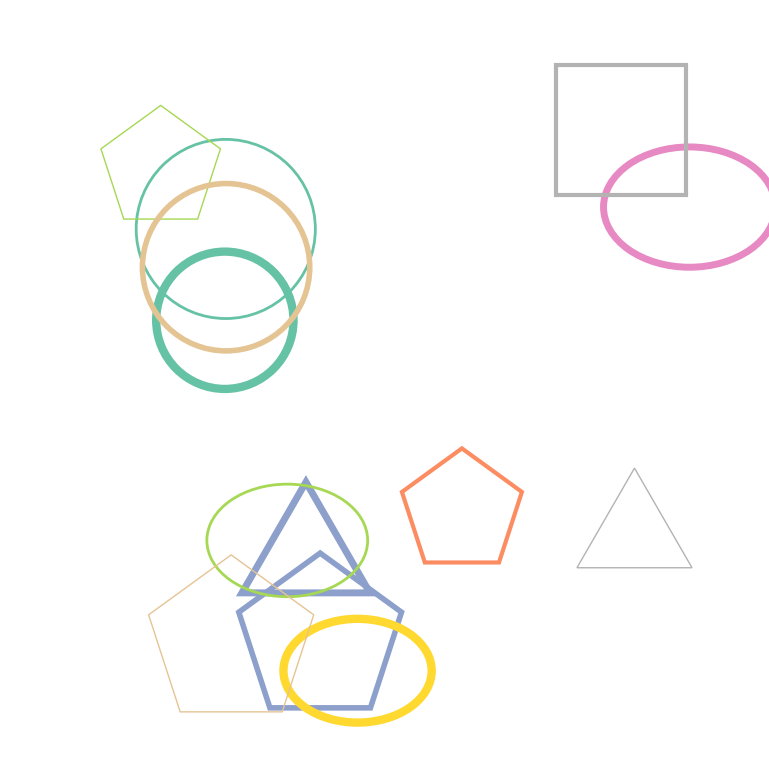[{"shape": "circle", "thickness": 3, "radius": 0.45, "center": [0.292, 0.584]}, {"shape": "circle", "thickness": 1, "radius": 0.58, "center": [0.293, 0.703]}, {"shape": "pentagon", "thickness": 1.5, "radius": 0.41, "center": [0.6, 0.336]}, {"shape": "triangle", "thickness": 2.5, "radius": 0.48, "center": [0.397, 0.278]}, {"shape": "pentagon", "thickness": 2, "radius": 0.56, "center": [0.416, 0.171]}, {"shape": "oval", "thickness": 2.5, "radius": 0.56, "center": [0.895, 0.731]}, {"shape": "oval", "thickness": 1, "radius": 0.52, "center": [0.373, 0.298]}, {"shape": "pentagon", "thickness": 0.5, "radius": 0.41, "center": [0.209, 0.781]}, {"shape": "oval", "thickness": 3, "radius": 0.48, "center": [0.464, 0.129]}, {"shape": "circle", "thickness": 2, "radius": 0.54, "center": [0.294, 0.653]}, {"shape": "pentagon", "thickness": 0.5, "radius": 0.56, "center": [0.3, 0.167]}, {"shape": "triangle", "thickness": 0.5, "radius": 0.43, "center": [0.824, 0.306]}, {"shape": "square", "thickness": 1.5, "radius": 0.42, "center": [0.806, 0.831]}]